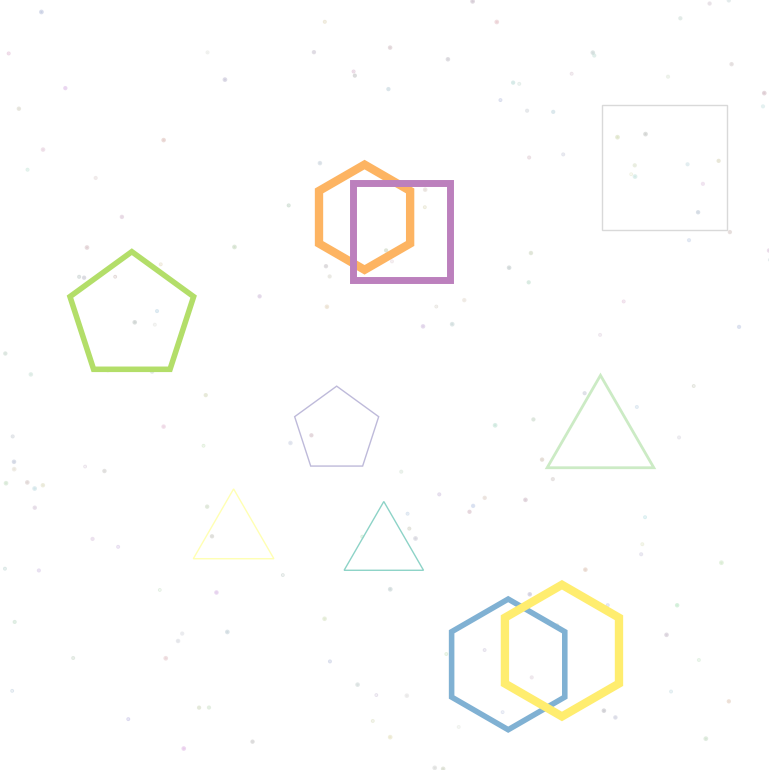[{"shape": "triangle", "thickness": 0.5, "radius": 0.3, "center": [0.498, 0.289]}, {"shape": "triangle", "thickness": 0.5, "radius": 0.3, "center": [0.303, 0.305]}, {"shape": "pentagon", "thickness": 0.5, "radius": 0.29, "center": [0.437, 0.441]}, {"shape": "hexagon", "thickness": 2, "radius": 0.42, "center": [0.66, 0.137]}, {"shape": "hexagon", "thickness": 3, "radius": 0.34, "center": [0.473, 0.718]}, {"shape": "pentagon", "thickness": 2, "radius": 0.42, "center": [0.171, 0.589]}, {"shape": "square", "thickness": 0.5, "radius": 0.4, "center": [0.863, 0.782]}, {"shape": "square", "thickness": 2.5, "radius": 0.32, "center": [0.522, 0.699]}, {"shape": "triangle", "thickness": 1, "radius": 0.4, "center": [0.78, 0.433]}, {"shape": "hexagon", "thickness": 3, "radius": 0.43, "center": [0.73, 0.155]}]